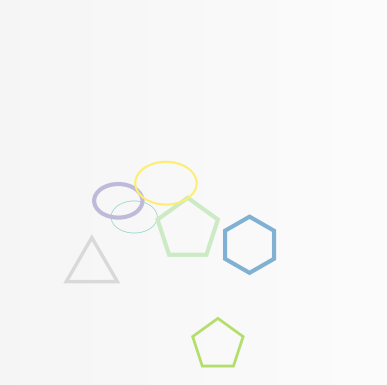[{"shape": "oval", "thickness": 0.5, "radius": 0.3, "center": [0.346, 0.436]}, {"shape": "oval", "thickness": 3, "radius": 0.31, "center": [0.305, 0.478]}, {"shape": "hexagon", "thickness": 3, "radius": 0.36, "center": [0.644, 0.364]}, {"shape": "pentagon", "thickness": 2, "radius": 0.34, "center": [0.562, 0.105]}, {"shape": "triangle", "thickness": 2.5, "radius": 0.38, "center": [0.237, 0.307]}, {"shape": "pentagon", "thickness": 3, "radius": 0.41, "center": [0.484, 0.404]}, {"shape": "oval", "thickness": 1.5, "radius": 0.4, "center": [0.428, 0.524]}]